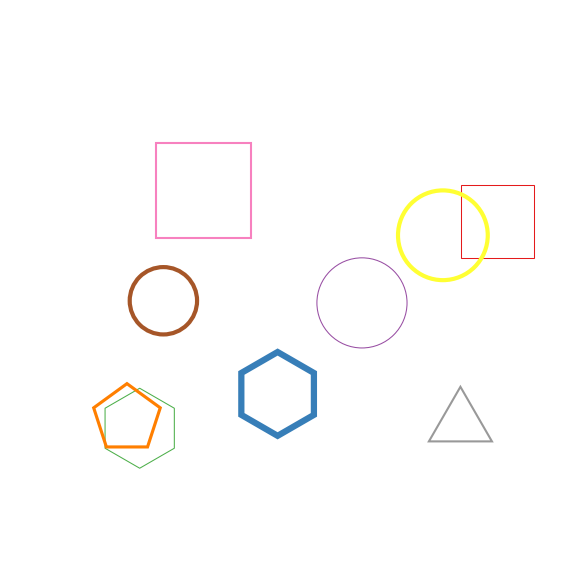[{"shape": "square", "thickness": 0.5, "radius": 0.32, "center": [0.861, 0.616]}, {"shape": "hexagon", "thickness": 3, "radius": 0.36, "center": [0.481, 0.317]}, {"shape": "hexagon", "thickness": 0.5, "radius": 0.35, "center": [0.242, 0.258]}, {"shape": "circle", "thickness": 0.5, "radius": 0.39, "center": [0.627, 0.475]}, {"shape": "pentagon", "thickness": 1.5, "radius": 0.3, "center": [0.22, 0.274]}, {"shape": "circle", "thickness": 2, "radius": 0.39, "center": [0.767, 0.592]}, {"shape": "circle", "thickness": 2, "radius": 0.29, "center": [0.283, 0.478]}, {"shape": "square", "thickness": 1, "radius": 0.41, "center": [0.352, 0.67]}, {"shape": "triangle", "thickness": 1, "radius": 0.32, "center": [0.797, 0.266]}]